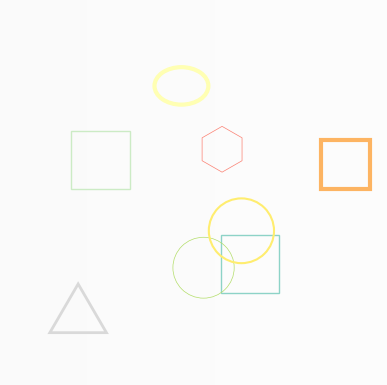[{"shape": "square", "thickness": 1, "radius": 0.37, "center": [0.646, 0.314]}, {"shape": "oval", "thickness": 3, "radius": 0.35, "center": [0.468, 0.777]}, {"shape": "hexagon", "thickness": 0.5, "radius": 0.3, "center": [0.573, 0.612]}, {"shape": "square", "thickness": 3, "radius": 0.31, "center": [0.892, 0.572]}, {"shape": "circle", "thickness": 0.5, "radius": 0.4, "center": [0.525, 0.305]}, {"shape": "triangle", "thickness": 2, "radius": 0.42, "center": [0.202, 0.178]}, {"shape": "square", "thickness": 1, "radius": 0.38, "center": [0.259, 0.585]}, {"shape": "circle", "thickness": 1.5, "radius": 0.42, "center": [0.623, 0.401]}]